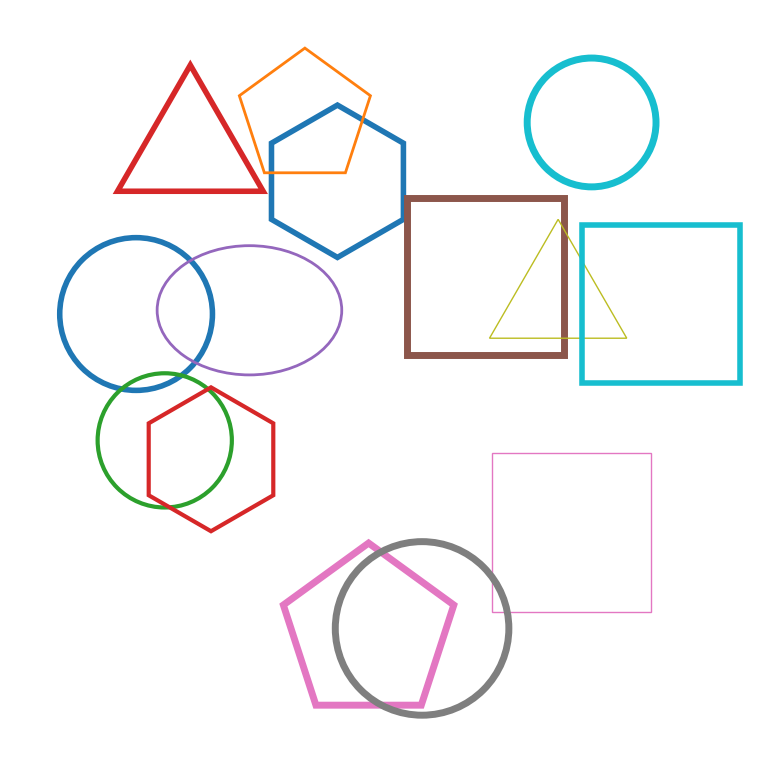[{"shape": "hexagon", "thickness": 2, "radius": 0.49, "center": [0.438, 0.765]}, {"shape": "circle", "thickness": 2, "radius": 0.5, "center": [0.177, 0.592]}, {"shape": "pentagon", "thickness": 1, "radius": 0.45, "center": [0.396, 0.848]}, {"shape": "circle", "thickness": 1.5, "radius": 0.44, "center": [0.214, 0.428]}, {"shape": "hexagon", "thickness": 1.5, "radius": 0.47, "center": [0.274, 0.404]}, {"shape": "triangle", "thickness": 2, "radius": 0.55, "center": [0.247, 0.806]}, {"shape": "oval", "thickness": 1, "radius": 0.6, "center": [0.324, 0.597]}, {"shape": "square", "thickness": 2.5, "radius": 0.51, "center": [0.63, 0.641]}, {"shape": "square", "thickness": 0.5, "radius": 0.52, "center": [0.742, 0.309]}, {"shape": "pentagon", "thickness": 2.5, "radius": 0.58, "center": [0.479, 0.178]}, {"shape": "circle", "thickness": 2.5, "radius": 0.56, "center": [0.548, 0.184]}, {"shape": "triangle", "thickness": 0.5, "radius": 0.51, "center": [0.725, 0.612]}, {"shape": "circle", "thickness": 2.5, "radius": 0.42, "center": [0.768, 0.841]}, {"shape": "square", "thickness": 2, "radius": 0.51, "center": [0.858, 0.605]}]